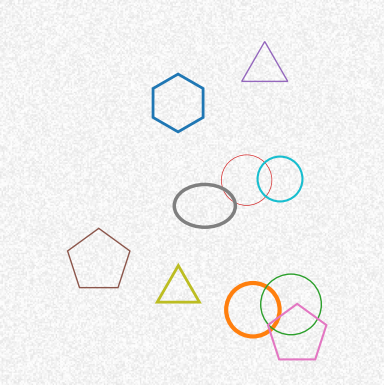[{"shape": "hexagon", "thickness": 2, "radius": 0.38, "center": [0.463, 0.733]}, {"shape": "circle", "thickness": 3, "radius": 0.35, "center": [0.657, 0.196]}, {"shape": "circle", "thickness": 1, "radius": 0.39, "center": [0.756, 0.209]}, {"shape": "circle", "thickness": 0.5, "radius": 0.33, "center": [0.641, 0.532]}, {"shape": "triangle", "thickness": 1, "radius": 0.35, "center": [0.688, 0.823]}, {"shape": "pentagon", "thickness": 1, "radius": 0.43, "center": [0.257, 0.322]}, {"shape": "pentagon", "thickness": 1.5, "radius": 0.4, "center": [0.772, 0.131]}, {"shape": "oval", "thickness": 2.5, "radius": 0.4, "center": [0.532, 0.465]}, {"shape": "triangle", "thickness": 2, "radius": 0.32, "center": [0.463, 0.247]}, {"shape": "circle", "thickness": 1.5, "radius": 0.29, "center": [0.727, 0.535]}]